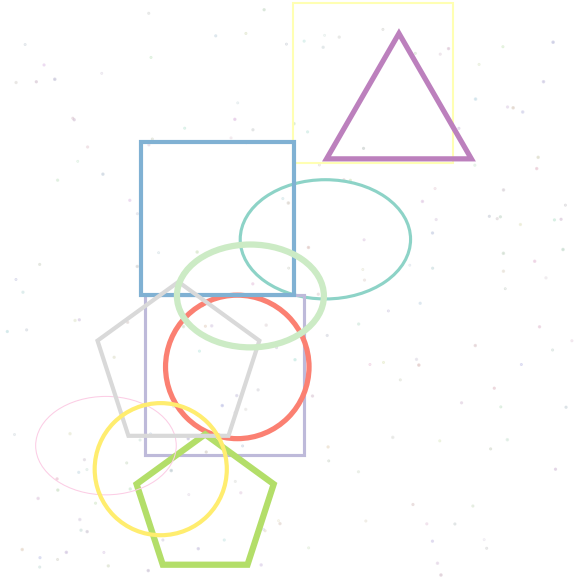[{"shape": "oval", "thickness": 1.5, "radius": 0.74, "center": [0.563, 0.585]}, {"shape": "square", "thickness": 1, "radius": 0.69, "center": [0.646, 0.856]}, {"shape": "square", "thickness": 1.5, "radius": 0.69, "center": [0.389, 0.35]}, {"shape": "circle", "thickness": 2.5, "radius": 0.62, "center": [0.411, 0.364]}, {"shape": "square", "thickness": 2, "radius": 0.66, "center": [0.377, 0.621]}, {"shape": "pentagon", "thickness": 3, "radius": 0.62, "center": [0.355, 0.122]}, {"shape": "oval", "thickness": 0.5, "radius": 0.61, "center": [0.183, 0.227]}, {"shape": "pentagon", "thickness": 2, "radius": 0.74, "center": [0.309, 0.364]}, {"shape": "triangle", "thickness": 2.5, "radius": 0.72, "center": [0.691, 0.796]}, {"shape": "oval", "thickness": 3, "radius": 0.64, "center": [0.434, 0.487]}, {"shape": "circle", "thickness": 2, "radius": 0.57, "center": [0.278, 0.187]}]